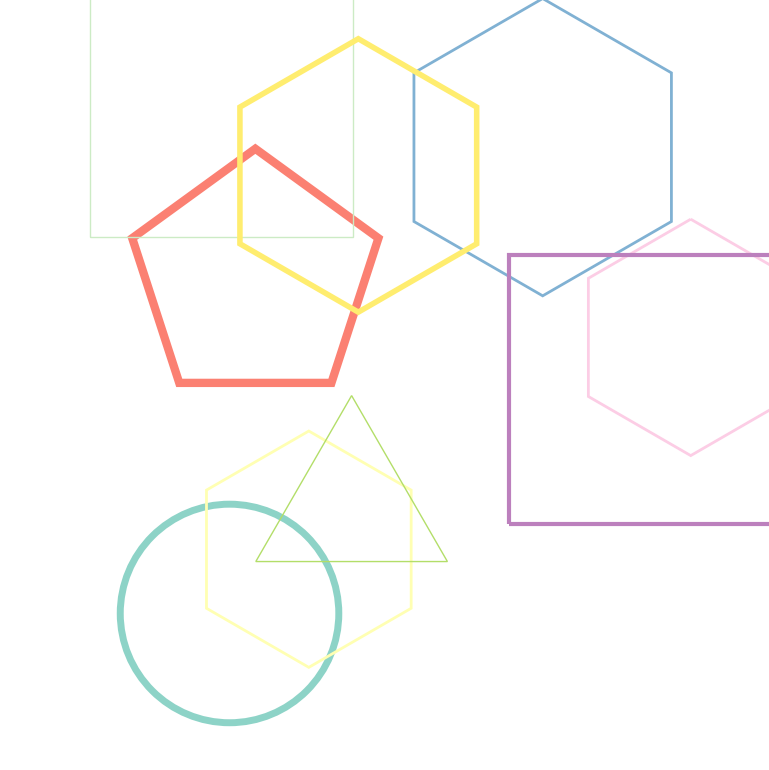[{"shape": "circle", "thickness": 2.5, "radius": 0.71, "center": [0.298, 0.203]}, {"shape": "hexagon", "thickness": 1, "radius": 0.77, "center": [0.401, 0.287]}, {"shape": "pentagon", "thickness": 3, "radius": 0.84, "center": [0.332, 0.639]}, {"shape": "hexagon", "thickness": 1, "radius": 0.97, "center": [0.705, 0.809]}, {"shape": "triangle", "thickness": 0.5, "radius": 0.72, "center": [0.457, 0.343]}, {"shape": "hexagon", "thickness": 1, "radius": 0.77, "center": [0.897, 0.562]}, {"shape": "square", "thickness": 1.5, "radius": 0.87, "center": [0.835, 0.494]}, {"shape": "square", "thickness": 0.5, "radius": 0.86, "center": [0.288, 0.864]}, {"shape": "hexagon", "thickness": 2, "radius": 0.89, "center": [0.465, 0.772]}]